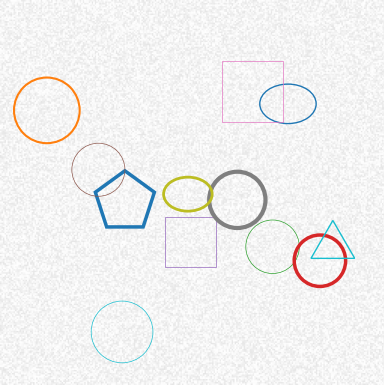[{"shape": "oval", "thickness": 1, "radius": 0.37, "center": [0.748, 0.73]}, {"shape": "pentagon", "thickness": 2.5, "radius": 0.4, "center": [0.324, 0.476]}, {"shape": "circle", "thickness": 1.5, "radius": 0.43, "center": [0.122, 0.713]}, {"shape": "circle", "thickness": 0.5, "radius": 0.35, "center": [0.708, 0.359]}, {"shape": "circle", "thickness": 2.5, "radius": 0.33, "center": [0.831, 0.323]}, {"shape": "square", "thickness": 0.5, "radius": 0.33, "center": [0.494, 0.372]}, {"shape": "circle", "thickness": 0.5, "radius": 0.34, "center": [0.256, 0.559]}, {"shape": "square", "thickness": 0.5, "radius": 0.4, "center": [0.656, 0.763]}, {"shape": "circle", "thickness": 3, "radius": 0.37, "center": [0.616, 0.481]}, {"shape": "oval", "thickness": 2, "radius": 0.32, "center": [0.488, 0.496]}, {"shape": "circle", "thickness": 0.5, "radius": 0.4, "center": [0.317, 0.138]}, {"shape": "triangle", "thickness": 1, "radius": 0.33, "center": [0.865, 0.362]}]